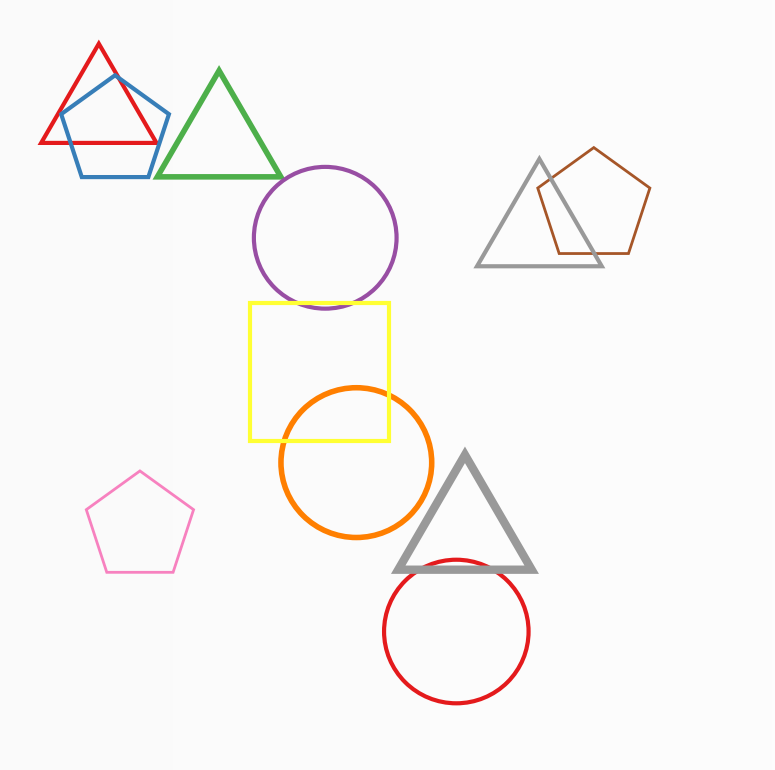[{"shape": "triangle", "thickness": 1.5, "radius": 0.43, "center": [0.128, 0.857]}, {"shape": "circle", "thickness": 1.5, "radius": 0.47, "center": [0.589, 0.18]}, {"shape": "pentagon", "thickness": 1.5, "radius": 0.37, "center": [0.148, 0.829]}, {"shape": "triangle", "thickness": 2, "radius": 0.46, "center": [0.283, 0.816]}, {"shape": "circle", "thickness": 1.5, "radius": 0.46, "center": [0.42, 0.691]}, {"shape": "circle", "thickness": 2, "radius": 0.49, "center": [0.46, 0.399]}, {"shape": "square", "thickness": 1.5, "radius": 0.45, "center": [0.413, 0.517]}, {"shape": "pentagon", "thickness": 1, "radius": 0.38, "center": [0.766, 0.732]}, {"shape": "pentagon", "thickness": 1, "radius": 0.36, "center": [0.181, 0.316]}, {"shape": "triangle", "thickness": 3, "radius": 0.5, "center": [0.6, 0.31]}, {"shape": "triangle", "thickness": 1.5, "radius": 0.46, "center": [0.696, 0.701]}]